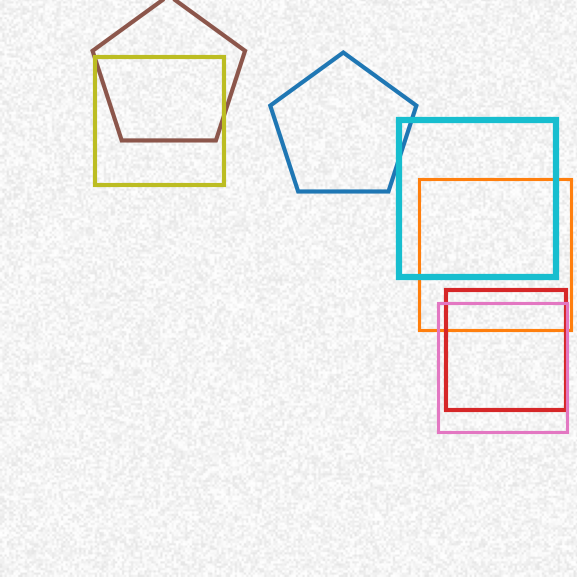[{"shape": "pentagon", "thickness": 2, "radius": 0.67, "center": [0.594, 0.775]}, {"shape": "square", "thickness": 1.5, "radius": 0.66, "center": [0.857, 0.558]}, {"shape": "square", "thickness": 2, "radius": 0.52, "center": [0.876, 0.393]}, {"shape": "pentagon", "thickness": 2, "radius": 0.69, "center": [0.292, 0.868]}, {"shape": "square", "thickness": 1.5, "radius": 0.56, "center": [0.871, 0.363]}, {"shape": "square", "thickness": 2, "radius": 0.56, "center": [0.277, 0.79]}, {"shape": "square", "thickness": 3, "radius": 0.68, "center": [0.827, 0.656]}]